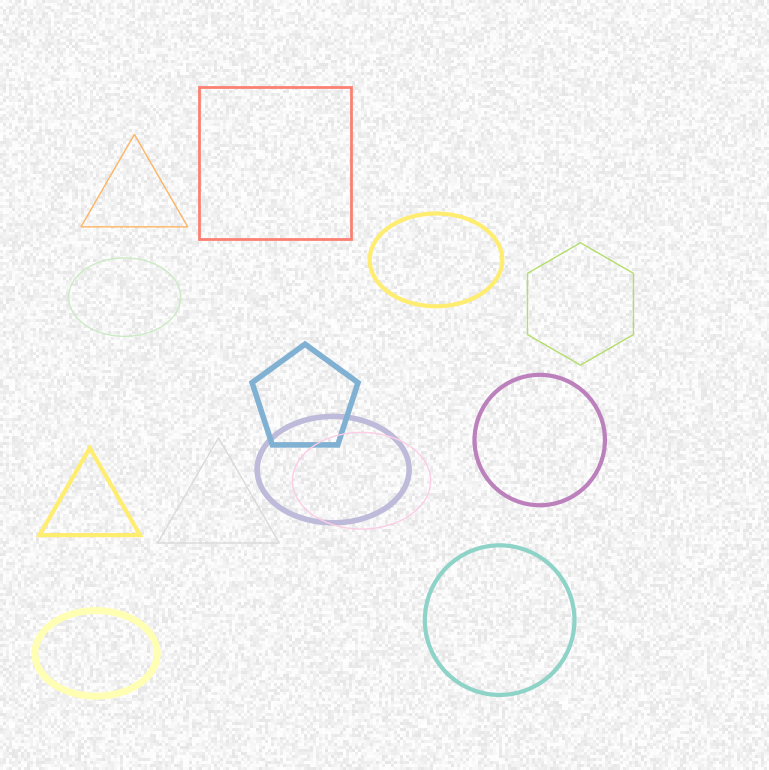[{"shape": "circle", "thickness": 1.5, "radius": 0.49, "center": [0.649, 0.195]}, {"shape": "oval", "thickness": 2.5, "radius": 0.4, "center": [0.125, 0.151]}, {"shape": "oval", "thickness": 2, "radius": 0.49, "center": [0.433, 0.39]}, {"shape": "square", "thickness": 1, "radius": 0.49, "center": [0.357, 0.788]}, {"shape": "pentagon", "thickness": 2, "radius": 0.36, "center": [0.396, 0.481]}, {"shape": "triangle", "thickness": 0.5, "radius": 0.4, "center": [0.175, 0.745]}, {"shape": "hexagon", "thickness": 0.5, "radius": 0.4, "center": [0.754, 0.605]}, {"shape": "oval", "thickness": 0.5, "radius": 0.45, "center": [0.47, 0.376]}, {"shape": "triangle", "thickness": 0.5, "radius": 0.46, "center": [0.284, 0.34]}, {"shape": "circle", "thickness": 1.5, "radius": 0.42, "center": [0.701, 0.429]}, {"shape": "oval", "thickness": 0.5, "radius": 0.36, "center": [0.162, 0.614]}, {"shape": "oval", "thickness": 1.5, "radius": 0.43, "center": [0.566, 0.662]}, {"shape": "triangle", "thickness": 1.5, "radius": 0.38, "center": [0.117, 0.343]}]